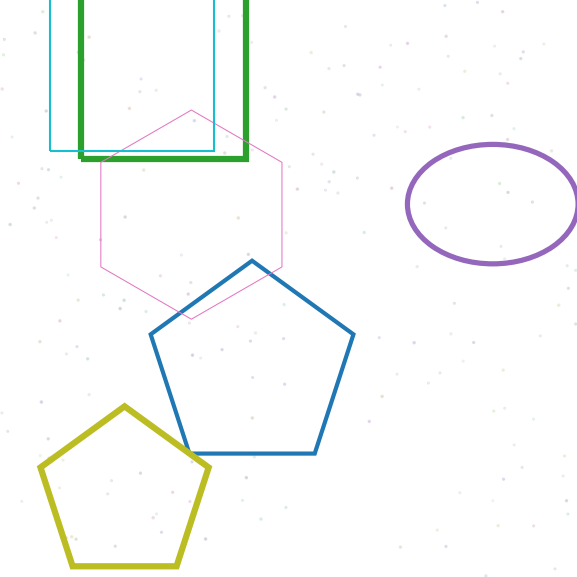[{"shape": "pentagon", "thickness": 2, "radius": 0.92, "center": [0.436, 0.363]}, {"shape": "square", "thickness": 3, "radius": 0.71, "center": [0.283, 0.866]}, {"shape": "oval", "thickness": 2.5, "radius": 0.74, "center": [0.853, 0.646]}, {"shape": "hexagon", "thickness": 0.5, "radius": 0.91, "center": [0.331, 0.627]}, {"shape": "pentagon", "thickness": 3, "radius": 0.77, "center": [0.216, 0.142]}, {"shape": "square", "thickness": 1, "radius": 0.71, "center": [0.228, 0.88]}]